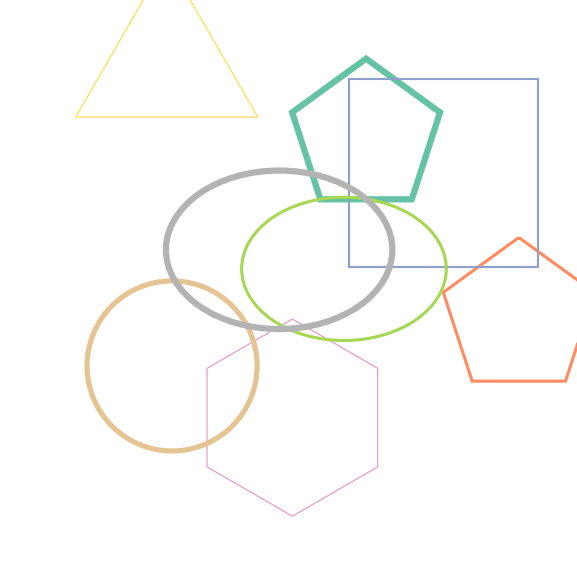[{"shape": "pentagon", "thickness": 3, "radius": 0.67, "center": [0.634, 0.763]}, {"shape": "pentagon", "thickness": 1.5, "radius": 0.69, "center": [0.898, 0.45]}, {"shape": "square", "thickness": 1, "radius": 0.82, "center": [0.768, 0.7]}, {"shape": "hexagon", "thickness": 0.5, "radius": 0.85, "center": [0.506, 0.276]}, {"shape": "oval", "thickness": 1.5, "radius": 0.89, "center": [0.596, 0.534]}, {"shape": "triangle", "thickness": 0.5, "radius": 0.91, "center": [0.289, 0.887]}, {"shape": "circle", "thickness": 2.5, "radius": 0.74, "center": [0.298, 0.365]}, {"shape": "oval", "thickness": 3, "radius": 0.98, "center": [0.483, 0.567]}]